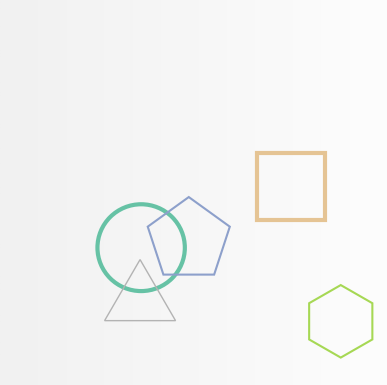[{"shape": "circle", "thickness": 3, "radius": 0.56, "center": [0.364, 0.357]}, {"shape": "pentagon", "thickness": 1.5, "radius": 0.56, "center": [0.487, 0.377]}, {"shape": "hexagon", "thickness": 1.5, "radius": 0.47, "center": [0.879, 0.165]}, {"shape": "square", "thickness": 3, "radius": 0.44, "center": [0.75, 0.516]}, {"shape": "triangle", "thickness": 1, "radius": 0.53, "center": [0.361, 0.22]}]